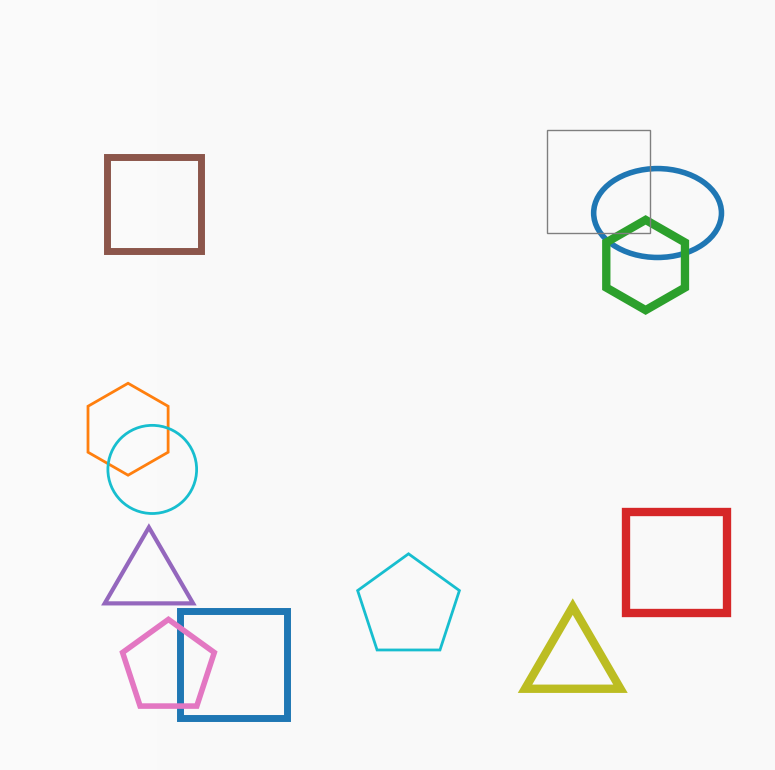[{"shape": "oval", "thickness": 2, "radius": 0.41, "center": [0.848, 0.723]}, {"shape": "square", "thickness": 2.5, "radius": 0.35, "center": [0.301, 0.137]}, {"shape": "hexagon", "thickness": 1, "radius": 0.3, "center": [0.165, 0.443]}, {"shape": "hexagon", "thickness": 3, "radius": 0.29, "center": [0.833, 0.656]}, {"shape": "square", "thickness": 3, "radius": 0.33, "center": [0.873, 0.269]}, {"shape": "triangle", "thickness": 1.5, "radius": 0.33, "center": [0.192, 0.249]}, {"shape": "square", "thickness": 2.5, "radius": 0.3, "center": [0.198, 0.735]}, {"shape": "pentagon", "thickness": 2, "radius": 0.31, "center": [0.217, 0.133]}, {"shape": "square", "thickness": 0.5, "radius": 0.33, "center": [0.773, 0.764]}, {"shape": "triangle", "thickness": 3, "radius": 0.36, "center": [0.739, 0.141]}, {"shape": "pentagon", "thickness": 1, "radius": 0.35, "center": [0.527, 0.212]}, {"shape": "circle", "thickness": 1, "radius": 0.29, "center": [0.196, 0.39]}]